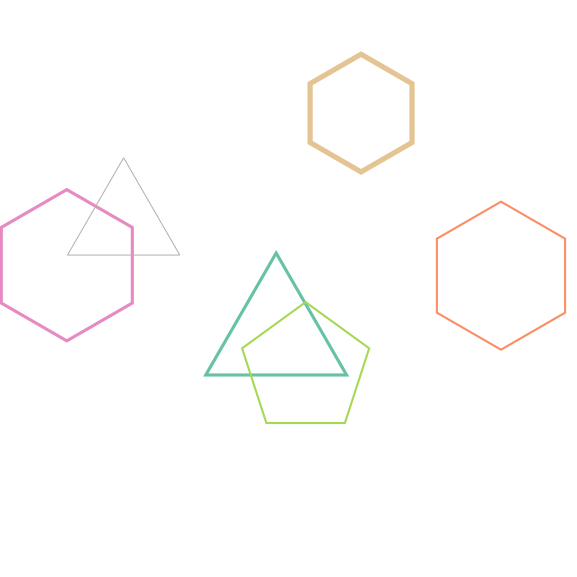[{"shape": "triangle", "thickness": 1.5, "radius": 0.7, "center": [0.478, 0.42]}, {"shape": "hexagon", "thickness": 1, "radius": 0.64, "center": [0.868, 0.522]}, {"shape": "hexagon", "thickness": 1.5, "radius": 0.65, "center": [0.116, 0.54]}, {"shape": "pentagon", "thickness": 1, "radius": 0.58, "center": [0.529, 0.36]}, {"shape": "hexagon", "thickness": 2.5, "radius": 0.51, "center": [0.625, 0.803]}, {"shape": "triangle", "thickness": 0.5, "radius": 0.56, "center": [0.214, 0.614]}]